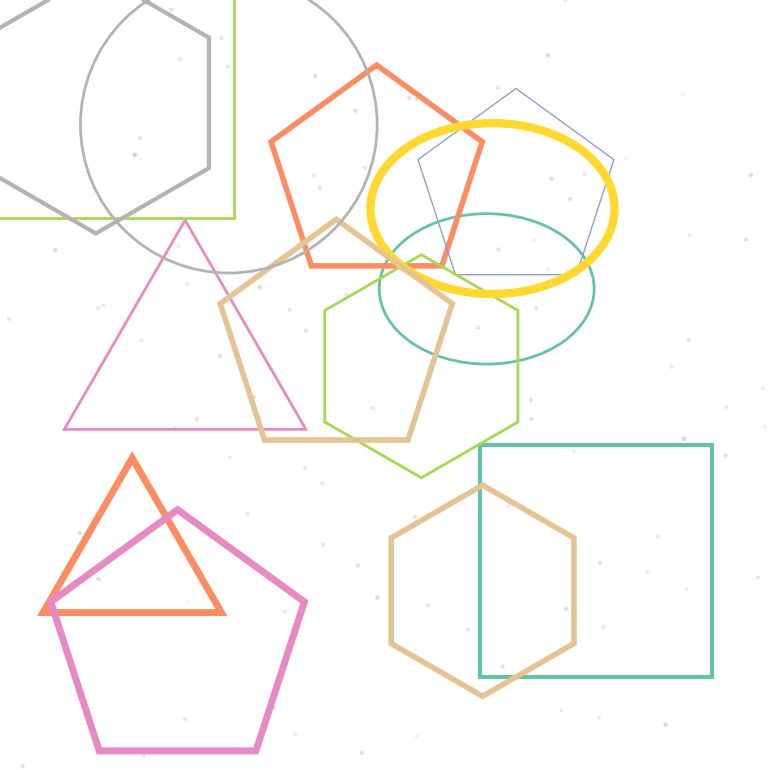[{"shape": "square", "thickness": 1.5, "radius": 0.75, "center": [0.774, 0.272]}, {"shape": "oval", "thickness": 1, "radius": 0.7, "center": [0.632, 0.625]}, {"shape": "pentagon", "thickness": 2, "radius": 0.72, "center": [0.489, 0.771]}, {"shape": "triangle", "thickness": 2.5, "radius": 0.67, "center": [0.172, 0.271]}, {"shape": "pentagon", "thickness": 0.5, "radius": 0.67, "center": [0.67, 0.751]}, {"shape": "triangle", "thickness": 1, "radius": 0.91, "center": [0.24, 0.533]}, {"shape": "pentagon", "thickness": 2.5, "radius": 0.87, "center": [0.231, 0.165]}, {"shape": "hexagon", "thickness": 1, "radius": 0.72, "center": [0.547, 0.524]}, {"shape": "square", "thickness": 1, "radius": 0.78, "center": [0.147, 0.874]}, {"shape": "oval", "thickness": 3, "radius": 0.79, "center": [0.64, 0.729]}, {"shape": "pentagon", "thickness": 2, "radius": 0.79, "center": [0.437, 0.557]}, {"shape": "hexagon", "thickness": 2, "radius": 0.69, "center": [0.627, 0.233]}, {"shape": "circle", "thickness": 1, "radius": 0.96, "center": [0.297, 0.838]}, {"shape": "hexagon", "thickness": 1.5, "radius": 0.85, "center": [0.124, 0.866]}]